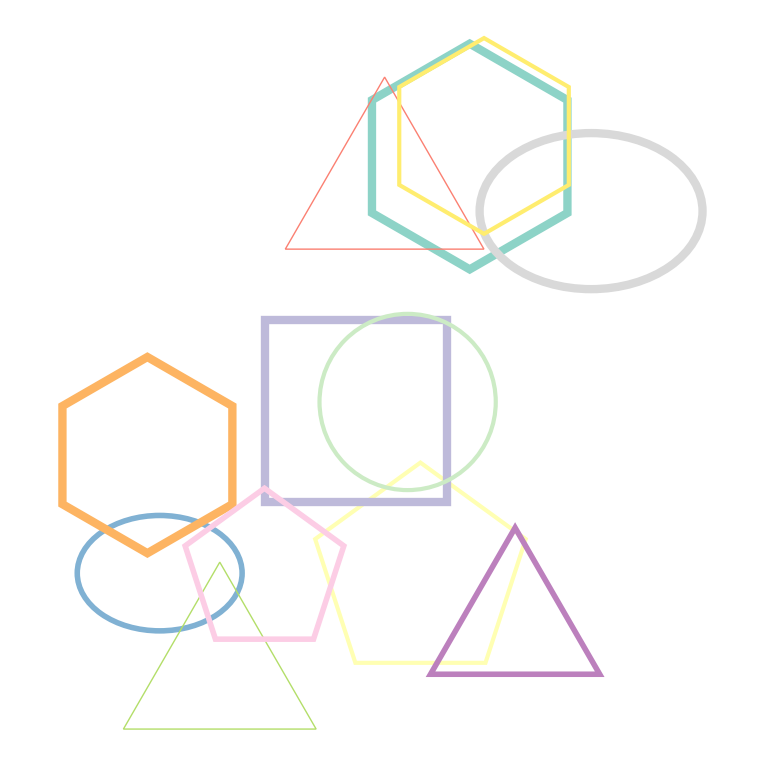[{"shape": "hexagon", "thickness": 3, "radius": 0.73, "center": [0.61, 0.797]}, {"shape": "pentagon", "thickness": 1.5, "radius": 0.72, "center": [0.546, 0.255]}, {"shape": "square", "thickness": 3, "radius": 0.59, "center": [0.462, 0.466]}, {"shape": "triangle", "thickness": 0.5, "radius": 0.74, "center": [0.5, 0.751]}, {"shape": "oval", "thickness": 2, "radius": 0.54, "center": [0.207, 0.256]}, {"shape": "hexagon", "thickness": 3, "radius": 0.64, "center": [0.191, 0.409]}, {"shape": "triangle", "thickness": 0.5, "radius": 0.72, "center": [0.285, 0.125]}, {"shape": "pentagon", "thickness": 2, "radius": 0.54, "center": [0.343, 0.258]}, {"shape": "oval", "thickness": 3, "radius": 0.72, "center": [0.768, 0.726]}, {"shape": "triangle", "thickness": 2, "radius": 0.63, "center": [0.669, 0.188]}, {"shape": "circle", "thickness": 1.5, "radius": 0.57, "center": [0.529, 0.478]}, {"shape": "hexagon", "thickness": 1.5, "radius": 0.64, "center": [0.629, 0.823]}]